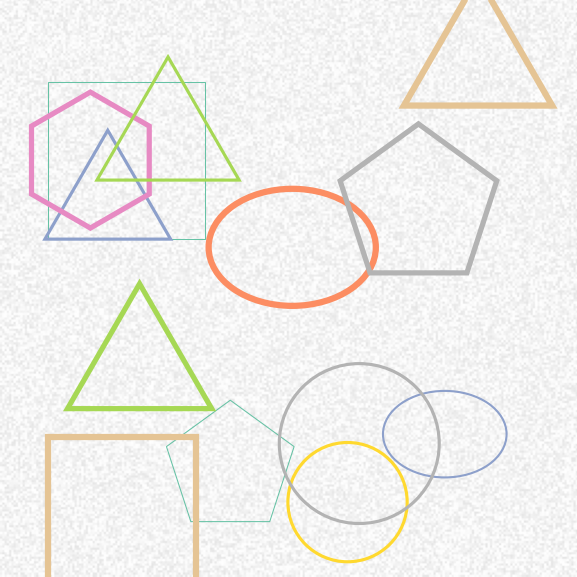[{"shape": "pentagon", "thickness": 0.5, "radius": 0.58, "center": [0.399, 0.19]}, {"shape": "square", "thickness": 0.5, "radius": 0.68, "center": [0.218, 0.721]}, {"shape": "oval", "thickness": 3, "radius": 0.72, "center": [0.506, 0.571]}, {"shape": "oval", "thickness": 1, "radius": 0.54, "center": [0.77, 0.247]}, {"shape": "triangle", "thickness": 1.5, "radius": 0.63, "center": [0.187, 0.648]}, {"shape": "hexagon", "thickness": 2.5, "radius": 0.59, "center": [0.156, 0.722]}, {"shape": "triangle", "thickness": 1.5, "radius": 0.71, "center": [0.291, 0.758]}, {"shape": "triangle", "thickness": 2.5, "radius": 0.72, "center": [0.242, 0.364]}, {"shape": "circle", "thickness": 1.5, "radius": 0.52, "center": [0.602, 0.13]}, {"shape": "square", "thickness": 3, "radius": 0.64, "center": [0.211, 0.114]}, {"shape": "triangle", "thickness": 3, "radius": 0.74, "center": [0.828, 0.89]}, {"shape": "circle", "thickness": 1.5, "radius": 0.69, "center": [0.622, 0.231]}, {"shape": "pentagon", "thickness": 2.5, "radius": 0.71, "center": [0.725, 0.642]}]